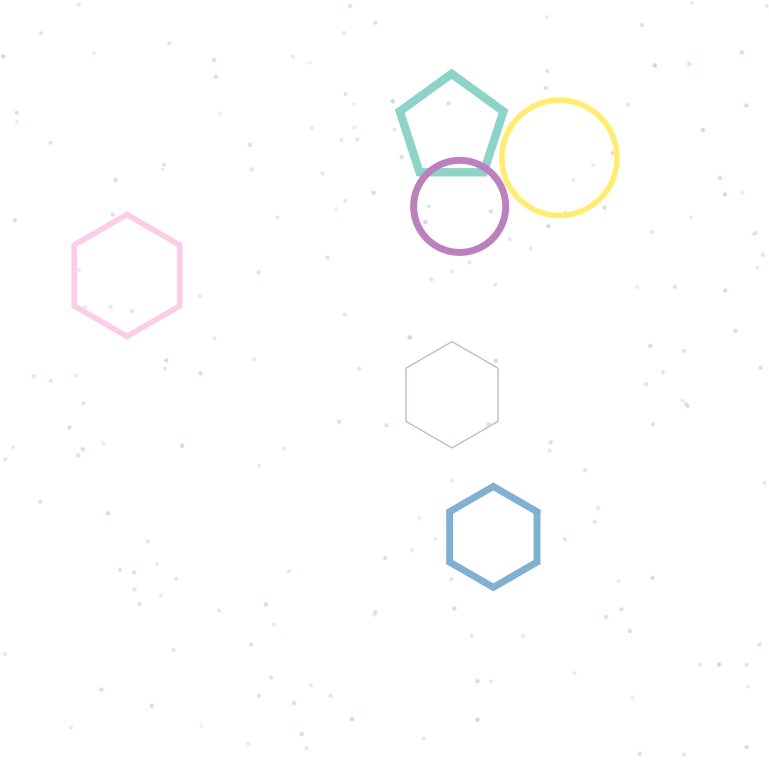[{"shape": "pentagon", "thickness": 3, "radius": 0.35, "center": [0.586, 0.833]}, {"shape": "hexagon", "thickness": 0.5, "radius": 0.35, "center": [0.587, 0.487]}, {"shape": "hexagon", "thickness": 2.5, "radius": 0.33, "center": [0.641, 0.303]}, {"shape": "hexagon", "thickness": 2, "radius": 0.4, "center": [0.165, 0.642]}, {"shape": "circle", "thickness": 2.5, "radius": 0.3, "center": [0.597, 0.732]}, {"shape": "circle", "thickness": 2, "radius": 0.37, "center": [0.727, 0.795]}]